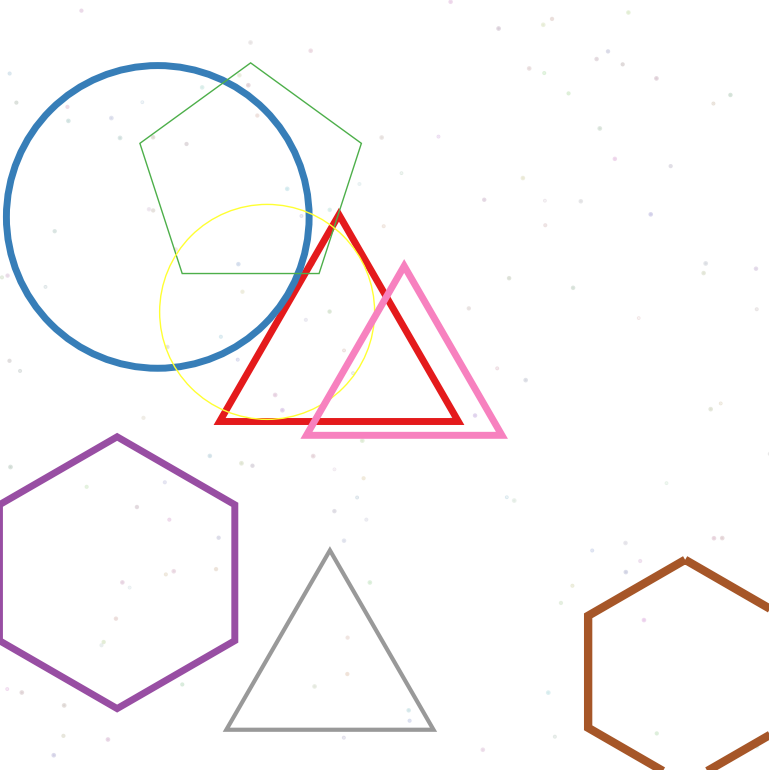[{"shape": "triangle", "thickness": 2.5, "radius": 0.9, "center": [0.44, 0.542]}, {"shape": "circle", "thickness": 2.5, "radius": 0.98, "center": [0.205, 0.718]}, {"shape": "pentagon", "thickness": 0.5, "radius": 0.76, "center": [0.326, 0.767]}, {"shape": "hexagon", "thickness": 2.5, "radius": 0.88, "center": [0.152, 0.256]}, {"shape": "circle", "thickness": 0.5, "radius": 0.7, "center": [0.347, 0.595]}, {"shape": "hexagon", "thickness": 3, "radius": 0.73, "center": [0.89, 0.128]}, {"shape": "triangle", "thickness": 2.5, "radius": 0.73, "center": [0.525, 0.508]}, {"shape": "triangle", "thickness": 1.5, "radius": 0.78, "center": [0.428, 0.13]}]